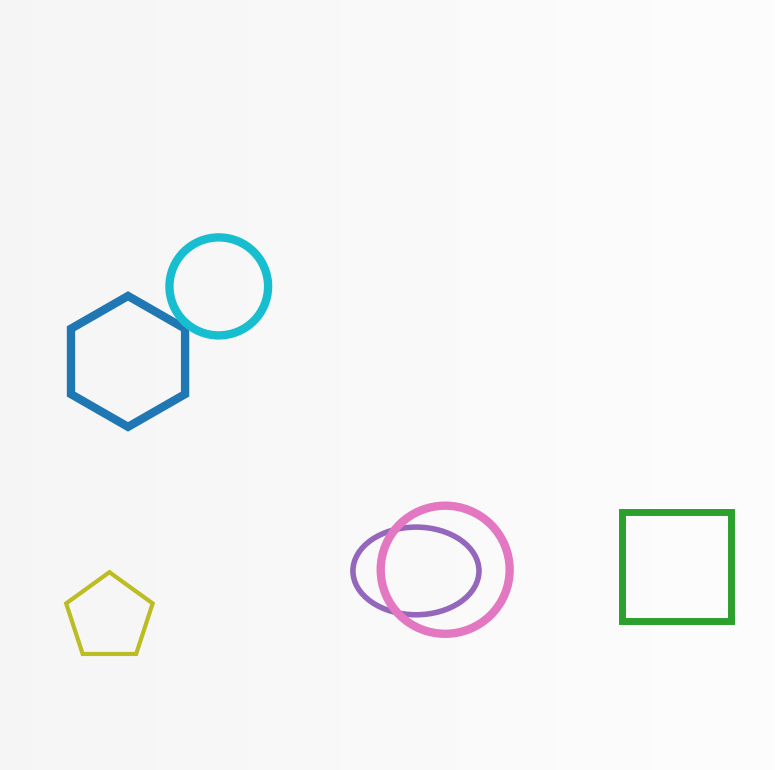[{"shape": "hexagon", "thickness": 3, "radius": 0.42, "center": [0.165, 0.531]}, {"shape": "square", "thickness": 2.5, "radius": 0.35, "center": [0.873, 0.264]}, {"shape": "oval", "thickness": 2, "radius": 0.41, "center": [0.537, 0.259]}, {"shape": "circle", "thickness": 3, "radius": 0.42, "center": [0.574, 0.26]}, {"shape": "pentagon", "thickness": 1.5, "radius": 0.29, "center": [0.141, 0.198]}, {"shape": "circle", "thickness": 3, "radius": 0.32, "center": [0.282, 0.628]}]